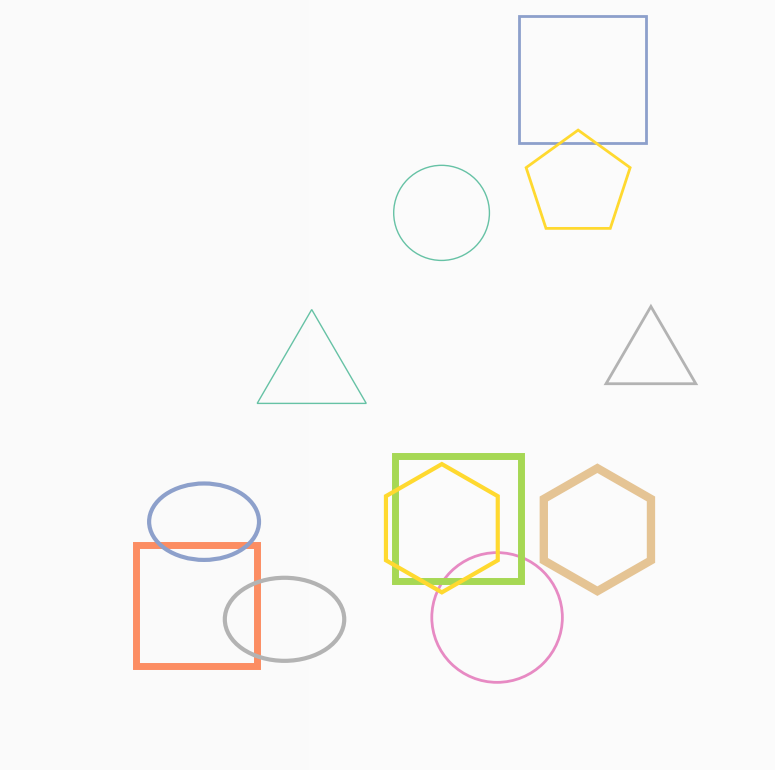[{"shape": "triangle", "thickness": 0.5, "radius": 0.41, "center": [0.402, 0.517]}, {"shape": "circle", "thickness": 0.5, "radius": 0.31, "center": [0.57, 0.724]}, {"shape": "square", "thickness": 2.5, "radius": 0.39, "center": [0.254, 0.213]}, {"shape": "square", "thickness": 1, "radius": 0.41, "center": [0.751, 0.897]}, {"shape": "oval", "thickness": 1.5, "radius": 0.35, "center": [0.263, 0.322]}, {"shape": "circle", "thickness": 1, "radius": 0.42, "center": [0.641, 0.198]}, {"shape": "square", "thickness": 2.5, "radius": 0.4, "center": [0.591, 0.326]}, {"shape": "hexagon", "thickness": 1.5, "radius": 0.42, "center": [0.57, 0.314]}, {"shape": "pentagon", "thickness": 1, "radius": 0.35, "center": [0.746, 0.76]}, {"shape": "hexagon", "thickness": 3, "radius": 0.4, "center": [0.771, 0.312]}, {"shape": "triangle", "thickness": 1, "radius": 0.33, "center": [0.84, 0.535]}, {"shape": "oval", "thickness": 1.5, "radius": 0.39, "center": [0.367, 0.196]}]